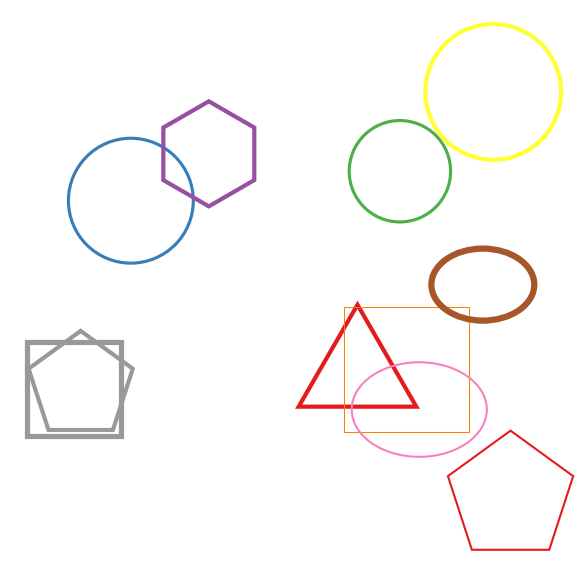[{"shape": "pentagon", "thickness": 1, "radius": 0.57, "center": [0.884, 0.139]}, {"shape": "triangle", "thickness": 2, "radius": 0.59, "center": [0.619, 0.354]}, {"shape": "circle", "thickness": 1.5, "radius": 0.54, "center": [0.227, 0.652]}, {"shape": "circle", "thickness": 1.5, "radius": 0.44, "center": [0.692, 0.703]}, {"shape": "hexagon", "thickness": 2, "radius": 0.45, "center": [0.362, 0.733]}, {"shape": "square", "thickness": 0.5, "radius": 0.54, "center": [0.704, 0.36]}, {"shape": "circle", "thickness": 2, "radius": 0.59, "center": [0.854, 0.84]}, {"shape": "oval", "thickness": 3, "radius": 0.45, "center": [0.836, 0.506]}, {"shape": "oval", "thickness": 1, "radius": 0.58, "center": [0.726, 0.29]}, {"shape": "pentagon", "thickness": 2, "radius": 0.47, "center": [0.14, 0.331]}, {"shape": "square", "thickness": 2.5, "radius": 0.41, "center": [0.128, 0.326]}]